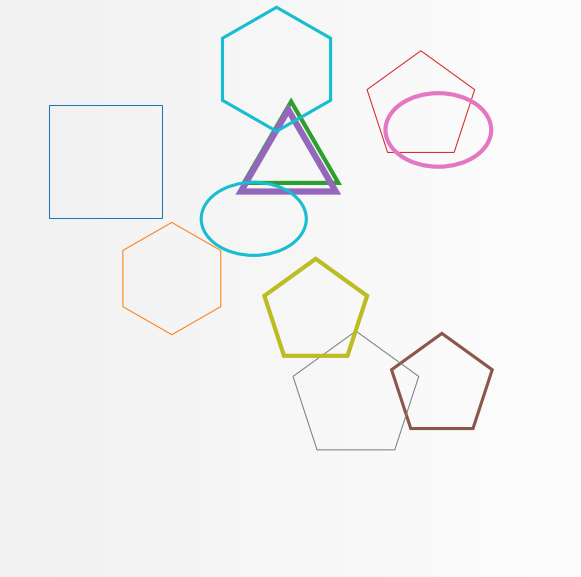[{"shape": "square", "thickness": 0.5, "radius": 0.49, "center": [0.181, 0.719]}, {"shape": "hexagon", "thickness": 0.5, "radius": 0.49, "center": [0.296, 0.517]}, {"shape": "triangle", "thickness": 2, "radius": 0.47, "center": [0.501, 0.729]}, {"shape": "pentagon", "thickness": 0.5, "radius": 0.49, "center": [0.724, 0.814]}, {"shape": "triangle", "thickness": 3, "radius": 0.47, "center": [0.496, 0.715]}, {"shape": "pentagon", "thickness": 1.5, "radius": 0.46, "center": [0.76, 0.331]}, {"shape": "oval", "thickness": 2, "radius": 0.45, "center": [0.754, 0.774]}, {"shape": "pentagon", "thickness": 0.5, "radius": 0.57, "center": [0.612, 0.312]}, {"shape": "pentagon", "thickness": 2, "radius": 0.46, "center": [0.543, 0.458]}, {"shape": "hexagon", "thickness": 1.5, "radius": 0.54, "center": [0.476, 0.879]}, {"shape": "oval", "thickness": 1.5, "radius": 0.45, "center": [0.437, 0.62]}]